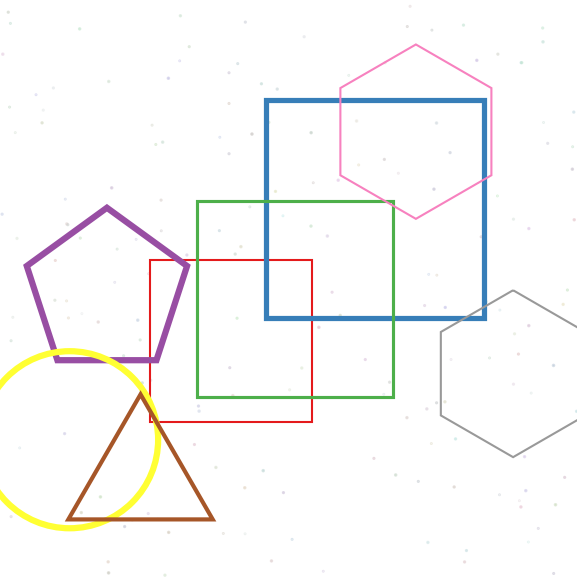[{"shape": "square", "thickness": 1, "radius": 0.7, "center": [0.4, 0.409]}, {"shape": "square", "thickness": 2.5, "radius": 0.94, "center": [0.649, 0.637]}, {"shape": "square", "thickness": 1.5, "radius": 0.85, "center": [0.51, 0.482]}, {"shape": "pentagon", "thickness": 3, "radius": 0.73, "center": [0.185, 0.493]}, {"shape": "circle", "thickness": 3, "radius": 0.77, "center": [0.121, 0.238]}, {"shape": "triangle", "thickness": 2, "radius": 0.72, "center": [0.243, 0.172]}, {"shape": "hexagon", "thickness": 1, "radius": 0.75, "center": [0.72, 0.771]}, {"shape": "hexagon", "thickness": 1, "radius": 0.72, "center": [0.888, 0.352]}]